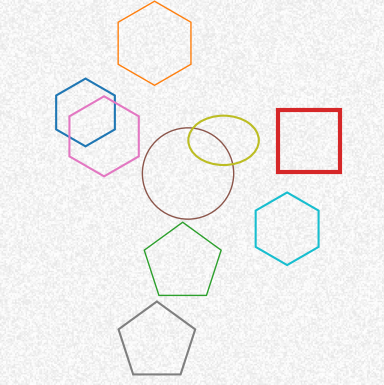[{"shape": "hexagon", "thickness": 1.5, "radius": 0.44, "center": [0.222, 0.708]}, {"shape": "hexagon", "thickness": 1, "radius": 0.55, "center": [0.401, 0.888]}, {"shape": "pentagon", "thickness": 1, "radius": 0.53, "center": [0.475, 0.318]}, {"shape": "square", "thickness": 3, "radius": 0.41, "center": [0.803, 0.634]}, {"shape": "circle", "thickness": 1, "radius": 0.59, "center": [0.488, 0.549]}, {"shape": "hexagon", "thickness": 1.5, "radius": 0.52, "center": [0.27, 0.646]}, {"shape": "pentagon", "thickness": 1.5, "radius": 0.52, "center": [0.407, 0.112]}, {"shape": "oval", "thickness": 1.5, "radius": 0.46, "center": [0.581, 0.635]}, {"shape": "hexagon", "thickness": 1.5, "radius": 0.47, "center": [0.746, 0.406]}]